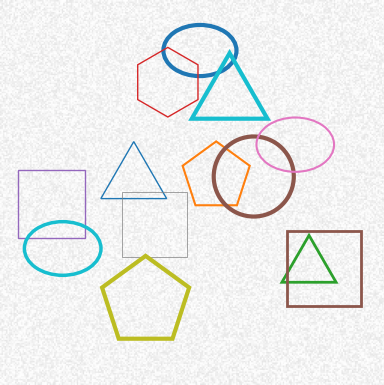[{"shape": "oval", "thickness": 3, "radius": 0.47, "center": [0.519, 0.869]}, {"shape": "triangle", "thickness": 1, "radius": 0.49, "center": [0.347, 0.534]}, {"shape": "pentagon", "thickness": 1.5, "radius": 0.46, "center": [0.562, 0.541]}, {"shape": "triangle", "thickness": 2, "radius": 0.41, "center": [0.803, 0.307]}, {"shape": "hexagon", "thickness": 1, "radius": 0.45, "center": [0.436, 0.786]}, {"shape": "square", "thickness": 1, "radius": 0.44, "center": [0.134, 0.47]}, {"shape": "circle", "thickness": 3, "radius": 0.52, "center": [0.659, 0.542]}, {"shape": "square", "thickness": 2, "radius": 0.48, "center": [0.841, 0.303]}, {"shape": "oval", "thickness": 1.5, "radius": 0.5, "center": [0.767, 0.624]}, {"shape": "square", "thickness": 0.5, "radius": 0.42, "center": [0.402, 0.417]}, {"shape": "pentagon", "thickness": 3, "radius": 0.59, "center": [0.378, 0.216]}, {"shape": "triangle", "thickness": 3, "radius": 0.57, "center": [0.596, 0.748]}, {"shape": "oval", "thickness": 2.5, "radius": 0.5, "center": [0.163, 0.355]}]